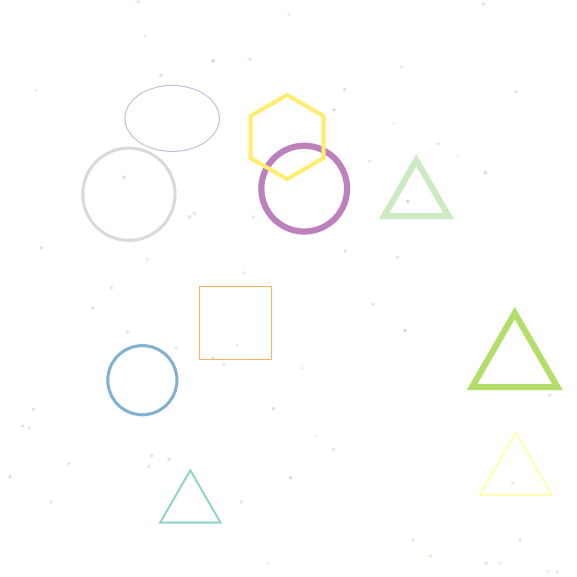[{"shape": "triangle", "thickness": 1, "radius": 0.3, "center": [0.33, 0.124]}, {"shape": "triangle", "thickness": 1, "radius": 0.36, "center": [0.893, 0.178]}, {"shape": "oval", "thickness": 0.5, "radius": 0.41, "center": [0.298, 0.794]}, {"shape": "circle", "thickness": 1.5, "radius": 0.3, "center": [0.247, 0.341]}, {"shape": "square", "thickness": 0.5, "radius": 0.31, "center": [0.407, 0.441]}, {"shape": "triangle", "thickness": 3, "radius": 0.43, "center": [0.891, 0.372]}, {"shape": "circle", "thickness": 1.5, "radius": 0.4, "center": [0.223, 0.663]}, {"shape": "circle", "thickness": 3, "radius": 0.37, "center": [0.527, 0.672]}, {"shape": "triangle", "thickness": 3, "radius": 0.32, "center": [0.721, 0.657]}, {"shape": "hexagon", "thickness": 2, "radius": 0.36, "center": [0.497, 0.762]}]